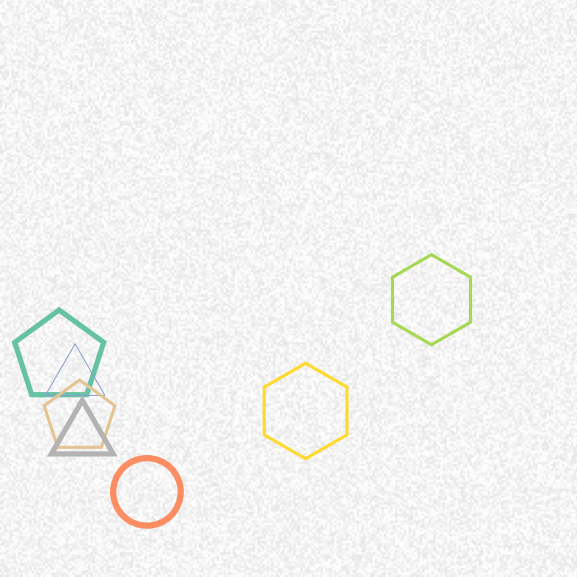[{"shape": "pentagon", "thickness": 2.5, "radius": 0.41, "center": [0.102, 0.381]}, {"shape": "circle", "thickness": 3, "radius": 0.29, "center": [0.254, 0.147]}, {"shape": "triangle", "thickness": 0.5, "radius": 0.3, "center": [0.13, 0.344]}, {"shape": "hexagon", "thickness": 1.5, "radius": 0.39, "center": [0.747, 0.48]}, {"shape": "hexagon", "thickness": 1.5, "radius": 0.41, "center": [0.529, 0.287]}, {"shape": "pentagon", "thickness": 1.5, "radius": 0.32, "center": [0.138, 0.277]}, {"shape": "triangle", "thickness": 2.5, "radius": 0.31, "center": [0.143, 0.244]}]